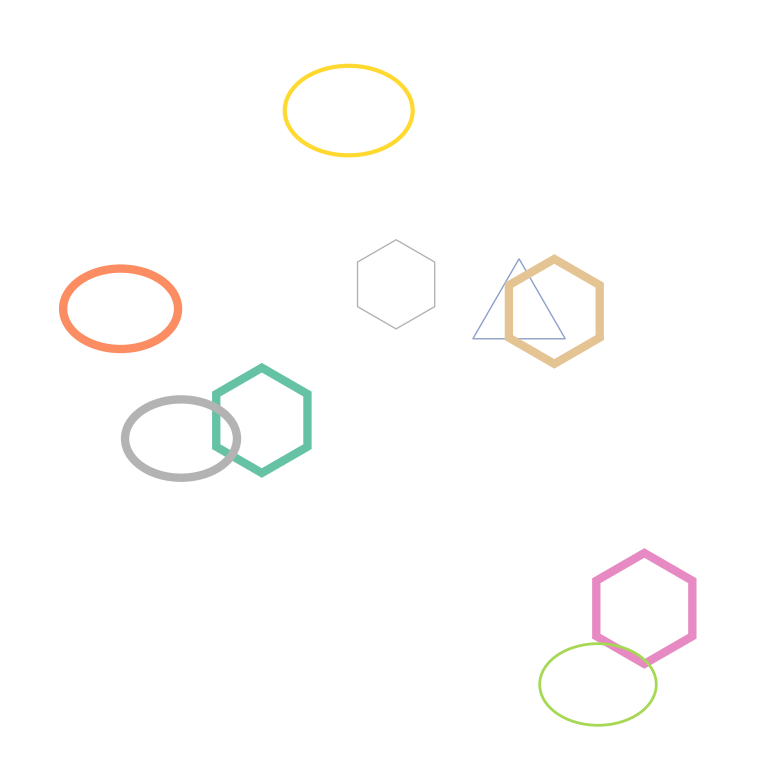[{"shape": "hexagon", "thickness": 3, "radius": 0.34, "center": [0.34, 0.454]}, {"shape": "oval", "thickness": 3, "radius": 0.37, "center": [0.157, 0.599]}, {"shape": "triangle", "thickness": 0.5, "radius": 0.35, "center": [0.674, 0.595]}, {"shape": "hexagon", "thickness": 3, "radius": 0.36, "center": [0.837, 0.21]}, {"shape": "oval", "thickness": 1, "radius": 0.38, "center": [0.777, 0.111]}, {"shape": "oval", "thickness": 1.5, "radius": 0.42, "center": [0.453, 0.856]}, {"shape": "hexagon", "thickness": 3, "radius": 0.34, "center": [0.72, 0.596]}, {"shape": "oval", "thickness": 3, "radius": 0.36, "center": [0.235, 0.43]}, {"shape": "hexagon", "thickness": 0.5, "radius": 0.29, "center": [0.514, 0.631]}]